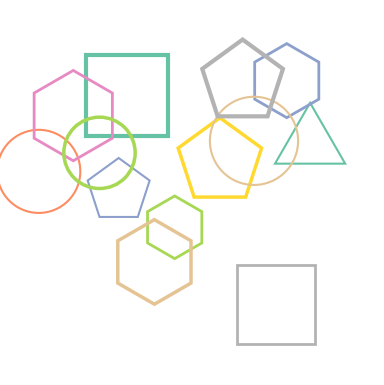[{"shape": "triangle", "thickness": 1.5, "radius": 0.53, "center": [0.805, 0.628]}, {"shape": "square", "thickness": 3, "radius": 0.53, "center": [0.33, 0.752]}, {"shape": "circle", "thickness": 1.5, "radius": 0.54, "center": [0.101, 0.555]}, {"shape": "pentagon", "thickness": 1.5, "radius": 0.42, "center": [0.308, 0.505]}, {"shape": "hexagon", "thickness": 2, "radius": 0.48, "center": [0.745, 0.79]}, {"shape": "hexagon", "thickness": 2, "radius": 0.59, "center": [0.19, 0.7]}, {"shape": "circle", "thickness": 2.5, "radius": 0.46, "center": [0.258, 0.603]}, {"shape": "hexagon", "thickness": 2, "radius": 0.41, "center": [0.454, 0.41]}, {"shape": "pentagon", "thickness": 2.5, "radius": 0.57, "center": [0.571, 0.58]}, {"shape": "hexagon", "thickness": 2.5, "radius": 0.55, "center": [0.401, 0.32]}, {"shape": "circle", "thickness": 1.5, "radius": 0.57, "center": [0.66, 0.634]}, {"shape": "pentagon", "thickness": 3, "radius": 0.55, "center": [0.63, 0.787]}, {"shape": "square", "thickness": 2, "radius": 0.51, "center": [0.717, 0.21]}]